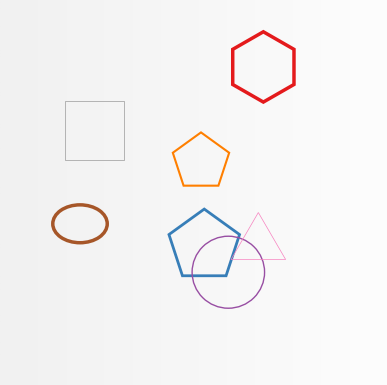[{"shape": "hexagon", "thickness": 2.5, "radius": 0.46, "center": [0.68, 0.826]}, {"shape": "pentagon", "thickness": 2, "radius": 0.48, "center": [0.527, 0.361]}, {"shape": "circle", "thickness": 1, "radius": 0.47, "center": [0.589, 0.293]}, {"shape": "pentagon", "thickness": 1.5, "radius": 0.38, "center": [0.519, 0.58]}, {"shape": "oval", "thickness": 2.5, "radius": 0.35, "center": [0.206, 0.419]}, {"shape": "triangle", "thickness": 0.5, "radius": 0.41, "center": [0.667, 0.367]}, {"shape": "square", "thickness": 0.5, "radius": 0.38, "center": [0.244, 0.662]}]